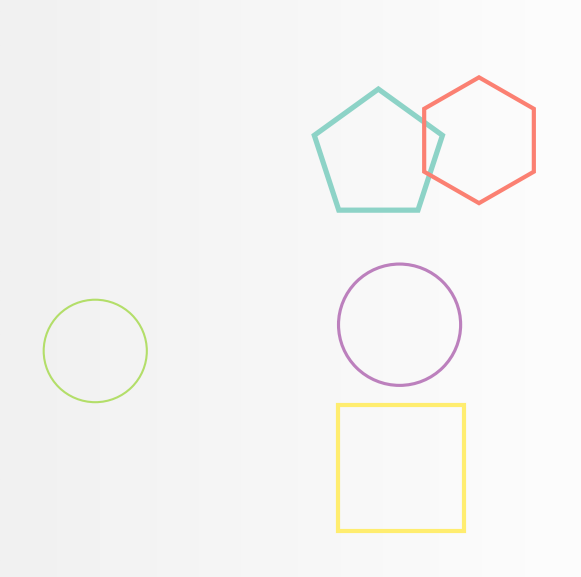[{"shape": "pentagon", "thickness": 2.5, "radius": 0.58, "center": [0.651, 0.729]}, {"shape": "hexagon", "thickness": 2, "radius": 0.54, "center": [0.824, 0.756]}, {"shape": "circle", "thickness": 1, "radius": 0.44, "center": [0.164, 0.391]}, {"shape": "circle", "thickness": 1.5, "radius": 0.53, "center": [0.687, 0.437]}, {"shape": "square", "thickness": 2, "radius": 0.54, "center": [0.689, 0.189]}]